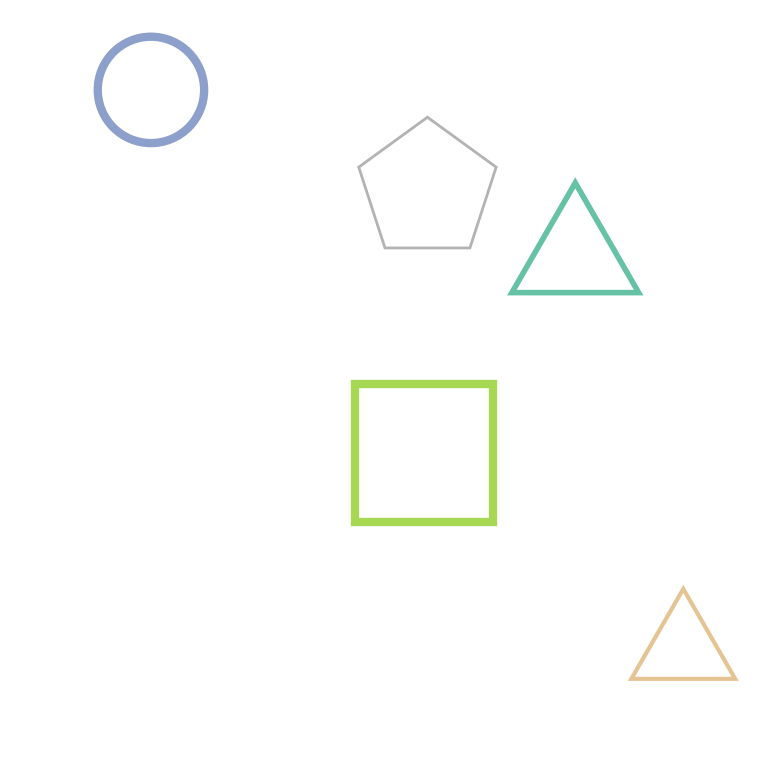[{"shape": "triangle", "thickness": 2, "radius": 0.48, "center": [0.747, 0.667]}, {"shape": "circle", "thickness": 3, "radius": 0.35, "center": [0.196, 0.883]}, {"shape": "square", "thickness": 3, "radius": 0.45, "center": [0.551, 0.412]}, {"shape": "triangle", "thickness": 1.5, "radius": 0.39, "center": [0.887, 0.157]}, {"shape": "pentagon", "thickness": 1, "radius": 0.47, "center": [0.555, 0.754]}]